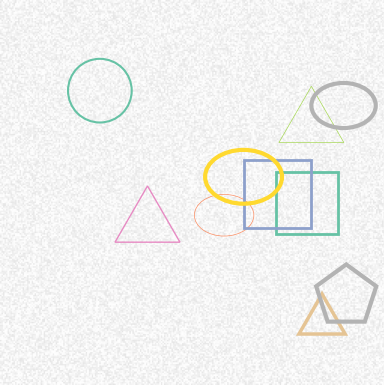[{"shape": "circle", "thickness": 1.5, "radius": 0.41, "center": [0.259, 0.765]}, {"shape": "square", "thickness": 2, "radius": 0.4, "center": [0.796, 0.474]}, {"shape": "oval", "thickness": 0.5, "radius": 0.39, "center": [0.582, 0.441]}, {"shape": "square", "thickness": 2, "radius": 0.44, "center": [0.721, 0.496]}, {"shape": "triangle", "thickness": 1, "radius": 0.49, "center": [0.383, 0.42]}, {"shape": "triangle", "thickness": 0.5, "radius": 0.49, "center": [0.809, 0.678]}, {"shape": "oval", "thickness": 3, "radius": 0.5, "center": [0.633, 0.541]}, {"shape": "triangle", "thickness": 2.5, "radius": 0.35, "center": [0.836, 0.167]}, {"shape": "oval", "thickness": 3, "radius": 0.42, "center": [0.892, 0.726]}, {"shape": "pentagon", "thickness": 3, "radius": 0.41, "center": [0.899, 0.231]}]